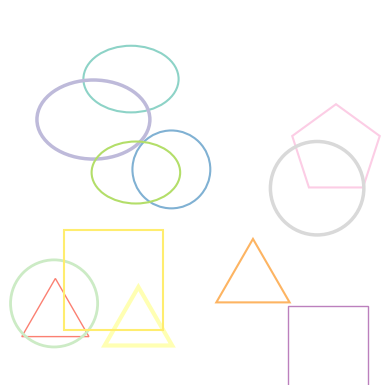[{"shape": "oval", "thickness": 1.5, "radius": 0.62, "center": [0.34, 0.795]}, {"shape": "triangle", "thickness": 3, "radius": 0.51, "center": [0.359, 0.153]}, {"shape": "oval", "thickness": 2.5, "radius": 0.73, "center": [0.243, 0.69]}, {"shape": "triangle", "thickness": 1, "radius": 0.5, "center": [0.144, 0.176]}, {"shape": "circle", "thickness": 1.5, "radius": 0.51, "center": [0.445, 0.56]}, {"shape": "triangle", "thickness": 1.5, "radius": 0.55, "center": [0.657, 0.27]}, {"shape": "oval", "thickness": 1.5, "radius": 0.58, "center": [0.353, 0.552]}, {"shape": "pentagon", "thickness": 1.5, "radius": 0.6, "center": [0.873, 0.61]}, {"shape": "circle", "thickness": 2.5, "radius": 0.61, "center": [0.824, 0.511]}, {"shape": "square", "thickness": 1, "radius": 0.52, "center": [0.852, 0.101]}, {"shape": "circle", "thickness": 2, "radius": 0.57, "center": [0.14, 0.212]}, {"shape": "square", "thickness": 1.5, "radius": 0.64, "center": [0.295, 0.273]}]